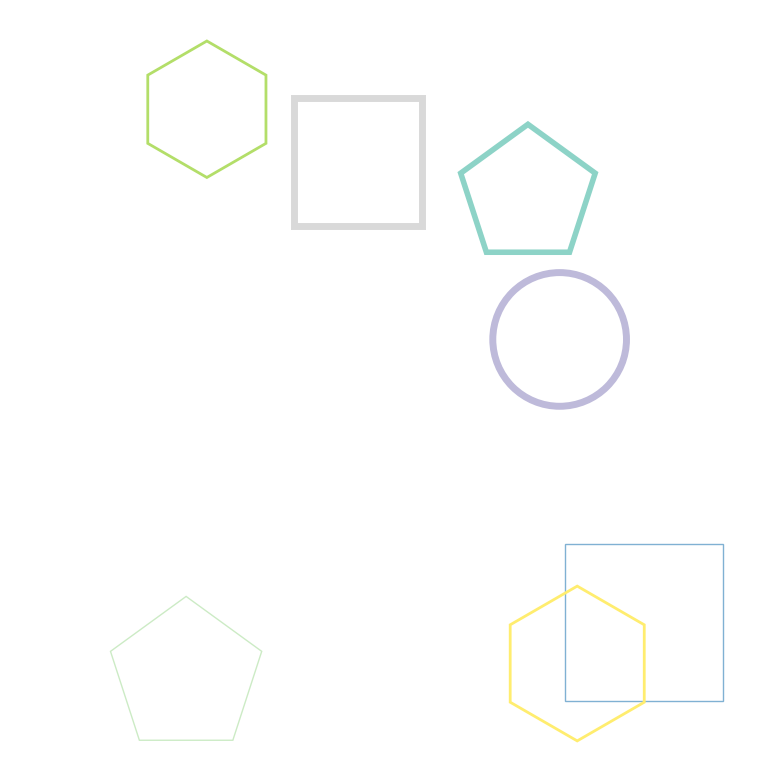[{"shape": "pentagon", "thickness": 2, "radius": 0.46, "center": [0.686, 0.747]}, {"shape": "circle", "thickness": 2.5, "radius": 0.43, "center": [0.727, 0.559]}, {"shape": "square", "thickness": 0.5, "radius": 0.51, "center": [0.836, 0.192]}, {"shape": "hexagon", "thickness": 1, "radius": 0.44, "center": [0.269, 0.858]}, {"shape": "square", "thickness": 2.5, "radius": 0.42, "center": [0.465, 0.79]}, {"shape": "pentagon", "thickness": 0.5, "radius": 0.52, "center": [0.242, 0.122]}, {"shape": "hexagon", "thickness": 1, "radius": 0.5, "center": [0.75, 0.138]}]